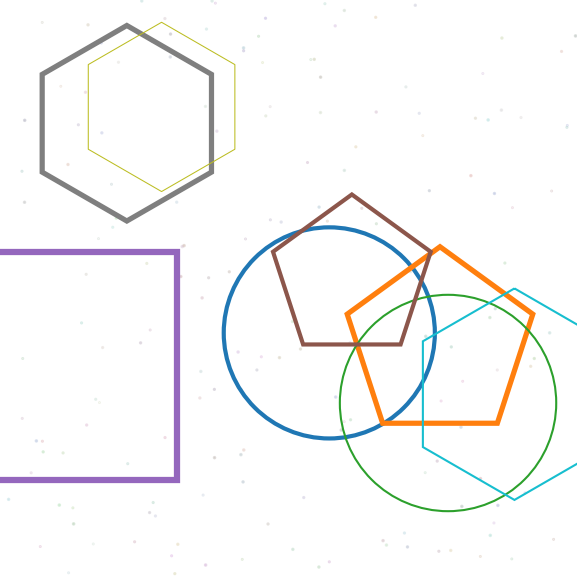[{"shape": "circle", "thickness": 2, "radius": 0.91, "center": [0.57, 0.423]}, {"shape": "pentagon", "thickness": 2.5, "radius": 0.84, "center": [0.762, 0.403]}, {"shape": "circle", "thickness": 1, "radius": 0.94, "center": [0.776, 0.301]}, {"shape": "square", "thickness": 3, "radius": 0.99, "center": [0.109, 0.366]}, {"shape": "pentagon", "thickness": 2, "radius": 0.72, "center": [0.609, 0.519]}, {"shape": "hexagon", "thickness": 2.5, "radius": 0.85, "center": [0.22, 0.786]}, {"shape": "hexagon", "thickness": 0.5, "radius": 0.73, "center": [0.28, 0.814]}, {"shape": "hexagon", "thickness": 1, "radius": 0.92, "center": [0.891, 0.317]}]